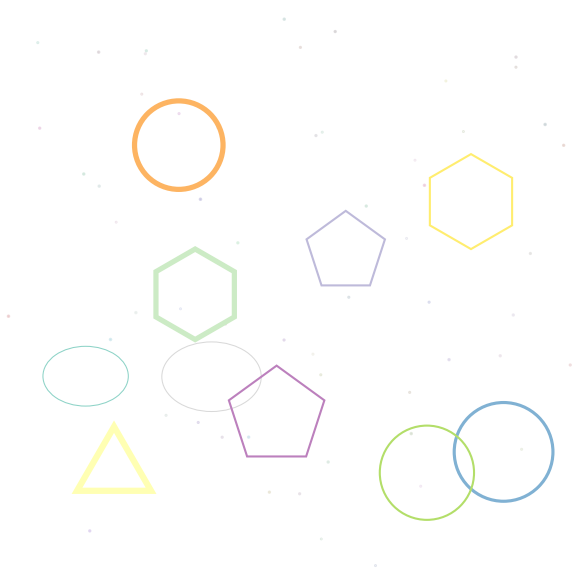[{"shape": "oval", "thickness": 0.5, "radius": 0.37, "center": [0.148, 0.348]}, {"shape": "triangle", "thickness": 3, "radius": 0.37, "center": [0.197, 0.186]}, {"shape": "pentagon", "thickness": 1, "radius": 0.36, "center": [0.599, 0.563]}, {"shape": "circle", "thickness": 1.5, "radius": 0.43, "center": [0.872, 0.217]}, {"shape": "circle", "thickness": 2.5, "radius": 0.38, "center": [0.31, 0.748]}, {"shape": "circle", "thickness": 1, "radius": 0.41, "center": [0.739, 0.181]}, {"shape": "oval", "thickness": 0.5, "radius": 0.43, "center": [0.366, 0.347]}, {"shape": "pentagon", "thickness": 1, "radius": 0.43, "center": [0.479, 0.279]}, {"shape": "hexagon", "thickness": 2.5, "radius": 0.39, "center": [0.338, 0.49]}, {"shape": "hexagon", "thickness": 1, "radius": 0.41, "center": [0.816, 0.65]}]